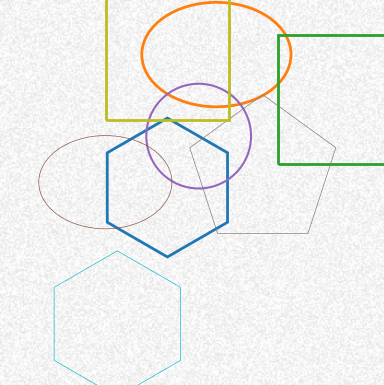[{"shape": "hexagon", "thickness": 2, "radius": 0.9, "center": [0.435, 0.513]}, {"shape": "oval", "thickness": 2, "radius": 0.97, "center": [0.562, 0.858]}, {"shape": "square", "thickness": 2, "radius": 0.84, "center": [0.889, 0.743]}, {"shape": "circle", "thickness": 1.5, "radius": 0.68, "center": [0.516, 0.646]}, {"shape": "oval", "thickness": 0.5, "radius": 0.86, "center": [0.274, 0.527]}, {"shape": "pentagon", "thickness": 0.5, "radius": 1.0, "center": [0.683, 0.555]}, {"shape": "square", "thickness": 2, "radius": 0.8, "center": [0.435, 0.848]}, {"shape": "hexagon", "thickness": 0.5, "radius": 0.95, "center": [0.305, 0.159]}]